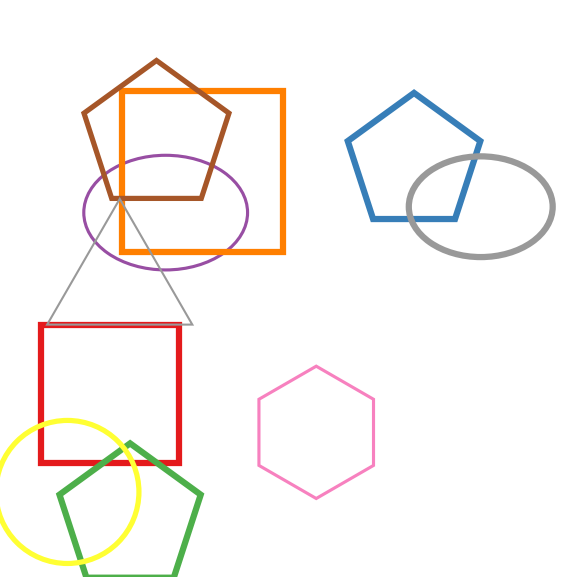[{"shape": "square", "thickness": 3, "radius": 0.6, "center": [0.191, 0.316]}, {"shape": "pentagon", "thickness": 3, "radius": 0.6, "center": [0.717, 0.718]}, {"shape": "pentagon", "thickness": 3, "radius": 0.64, "center": [0.225, 0.103]}, {"shape": "oval", "thickness": 1.5, "radius": 0.71, "center": [0.287, 0.631]}, {"shape": "square", "thickness": 3, "radius": 0.7, "center": [0.35, 0.702]}, {"shape": "circle", "thickness": 2.5, "radius": 0.62, "center": [0.117, 0.147]}, {"shape": "pentagon", "thickness": 2.5, "radius": 0.66, "center": [0.271, 0.762]}, {"shape": "hexagon", "thickness": 1.5, "radius": 0.57, "center": [0.548, 0.25]}, {"shape": "triangle", "thickness": 1, "radius": 0.73, "center": [0.207, 0.51]}, {"shape": "oval", "thickness": 3, "radius": 0.62, "center": [0.832, 0.641]}]